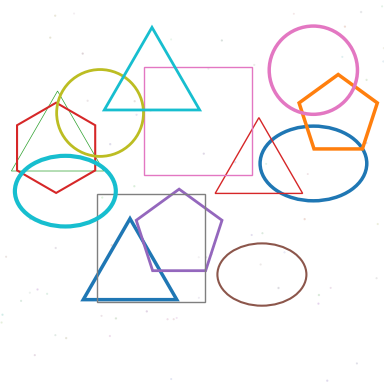[{"shape": "triangle", "thickness": 2.5, "radius": 0.7, "center": [0.338, 0.292]}, {"shape": "oval", "thickness": 2.5, "radius": 0.69, "center": [0.814, 0.575]}, {"shape": "pentagon", "thickness": 2.5, "radius": 0.53, "center": [0.878, 0.7]}, {"shape": "triangle", "thickness": 0.5, "radius": 0.69, "center": [0.149, 0.625]}, {"shape": "triangle", "thickness": 1, "radius": 0.66, "center": [0.672, 0.563]}, {"shape": "hexagon", "thickness": 1.5, "radius": 0.59, "center": [0.146, 0.616]}, {"shape": "pentagon", "thickness": 2, "radius": 0.59, "center": [0.465, 0.392]}, {"shape": "oval", "thickness": 1.5, "radius": 0.58, "center": [0.68, 0.287]}, {"shape": "square", "thickness": 1, "radius": 0.7, "center": [0.515, 0.687]}, {"shape": "circle", "thickness": 2.5, "radius": 0.57, "center": [0.814, 0.818]}, {"shape": "square", "thickness": 1, "radius": 0.7, "center": [0.392, 0.355]}, {"shape": "circle", "thickness": 2, "radius": 0.56, "center": [0.26, 0.707]}, {"shape": "oval", "thickness": 3, "radius": 0.66, "center": [0.17, 0.504]}, {"shape": "triangle", "thickness": 2, "radius": 0.71, "center": [0.395, 0.786]}]